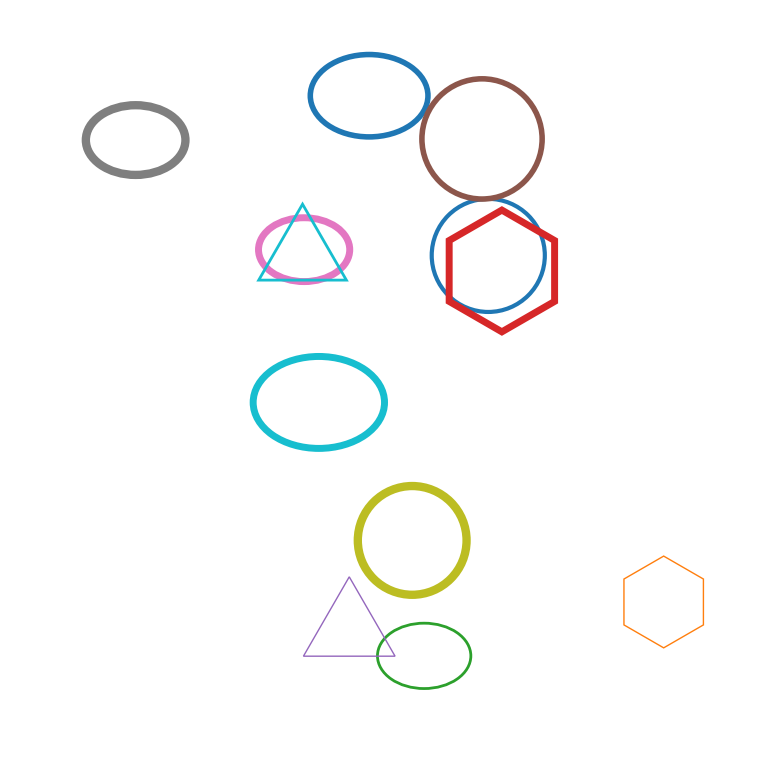[{"shape": "oval", "thickness": 2, "radius": 0.38, "center": [0.479, 0.876]}, {"shape": "circle", "thickness": 1.5, "radius": 0.37, "center": [0.634, 0.668]}, {"shape": "hexagon", "thickness": 0.5, "radius": 0.3, "center": [0.862, 0.218]}, {"shape": "oval", "thickness": 1, "radius": 0.3, "center": [0.551, 0.148]}, {"shape": "hexagon", "thickness": 2.5, "radius": 0.4, "center": [0.652, 0.648]}, {"shape": "triangle", "thickness": 0.5, "radius": 0.34, "center": [0.454, 0.182]}, {"shape": "circle", "thickness": 2, "radius": 0.39, "center": [0.626, 0.82]}, {"shape": "oval", "thickness": 2.5, "radius": 0.3, "center": [0.395, 0.676]}, {"shape": "oval", "thickness": 3, "radius": 0.32, "center": [0.176, 0.818]}, {"shape": "circle", "thickness": 3, "radius": 0.35, "center": [0.535, 0.298]}, {"shape": "oval", "thickness": 2.5, "radius": 0.43, "center": [0.414, 0.477]}, {"shape": "triangle", "thickness": 1, "radius": 0.33, "center": [0.393, 0.669]}]